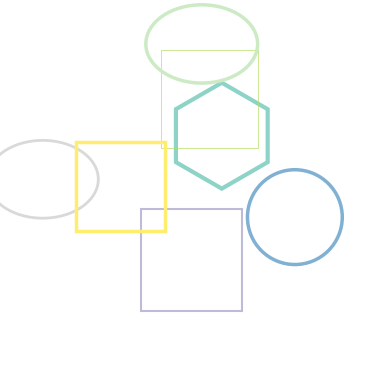[{"shape": "hexagon", "thickness": 3, "radius": 0.69, "center": [0.576, 0.648]}, {"shape": "square", "thickness": 1.5, "radius": 0.66, "center": [0.498, 0.325]}, {"shape": "circle", "thickness": 2.5, "radius": 0.62, "center": [0.766, 0.436]}, {"shape": "square", "thickness": 0.5, "radius": 0.63, "center": [0.544, 0.743]}, {"shape": "oval", "thickness": 2, "radius": 0.72, "center": [0.111, 0.534]}, {"shape": "oval", "thickness": 2.5, "radius": 0.73, "center": [0.524, 0.886]}, {"shape": "square", "thickness": 2.5, "radius": 0.58, "center": [0.312, 0.516]}]